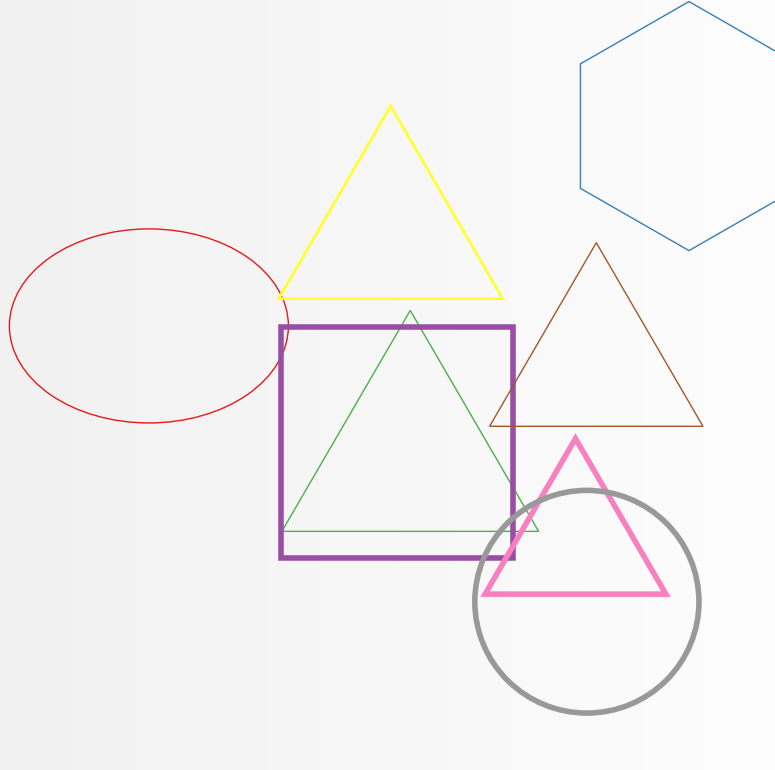[{"shape": "oval", "thickness": 0.5, "radius": 0.9, "center": [0.192, 0.577]}, {"shape": "hexagon", "thickness": 0.5, "radius": 0.81, "center": [0.889, 0.836]}, {"shape": "triangle", "thickness": 0.5, "radius": 0.96, "center": [0.529, 0.406]}, {"shape": "square", "thickness": 2, "radius": 0.75, "center": [0.512, 0.425]}, {"shape": "triangle", "thickness": 1, "radius": 0.83, "center": [0.504, 0.696]}, {"shape": "triangle", "thickness": 0.5, "radius": 0.79, "center": [0.769, 0.526]}, {"shape": "triangle", "thickness": 2, "radius": 0.67, "center": [0.743, 0.296]}, {"shape": "circle", "thickness": 2, "radius": 0.72, "center": [0.757, 0.219]}]